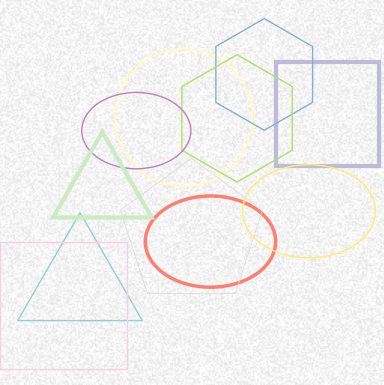[{"shape": "triangle", "thickness": 1, "radius": 0.93, "center": [0.208, 0.261]}, {"shape": "circle", "thickness": 1, "radius": 0.89, "center": [0.478, 0.694]}, {"shape": "square", "thickness": 3, "radius": 0.67, "center": [0.85, 0.704]}, {"shape": "oval", "thickness": 2.5, "radius": 0.85, "center": [0.547, 0.372]}, {"shape": "hexagon", "thickness": 1, "radius": 0.73, "center": [0.686, 0.807]}, {"shape": "hexagon", "thickness": 1, "radius": 0.83, "center": [0.616, 0.692]}, {"shape": "square", "thickness": 1, "radius": 0.83, "center": [0.166, 0.207]}, {"shape": "pentagon", "thickness": 0.5, "radius": 0.97, "center": [0.497, 0.394]}, {"shape": "oval", "thickness": 1, "radius": 0.71, "center": [0.354, 0.661]}, {"shape": "triangle", "thickness": 3, "radius": 0.74, "center": [0.266, 0.509]}, {"shape": "oval", "thickness": 1, "radius": 0.86, "center": [0.803, 0.451]}]